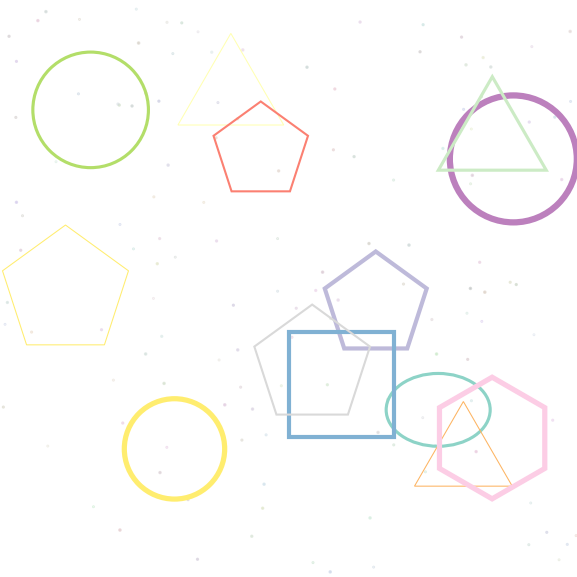[{"shape": "oval", "thickness": 1.5, "radius": 0.45, "center": [0.759, 0.289]}, {"shape": "triangle", "thickness": 0.5, "radius": 0.53, "center": [0.4, 0.836]}, {"shape": "pentagon", "thickness": 2, "radius": 0.46, "center": [0.651, 0.471]}, {"shape": "pentagon", "thickness": 1, "radius": 0.43, "center": [0.452, 0.737]}, {"shape": "square", "thickness": 2, "radius": 0.46, "center": [0.591, 0.333]}, {"shape": "triangle", "thickness": 0.5, "radius": 0.49, "center": [0.802, 0.206]}, {"shape": "circle", "thickness": 1.5, "radius": 0.5, "center": [0.157, 0.809]}, {"shape": "hexagon", "thickness": 2.5, "radius": 0.53, "center": [0.852, 0.241]}, {"shape": "pentagon", "thickness": 1, "radius": 0.53, "center": [0.541, 0.366]}, {"shape": "circle", "thickness": 3, "radius": 0.55, "center": [0.889, 0.724]}, {"shape": "triangle", "thickness": 1.5, "radius": 0.54, "center": [0.852, 0.758]}, {"shape": "pentagon", "thickness": 0.5, "radius": 0.57, "center": [0.113, 0.495]}, {"shape": "circle", "thickness": 2.5, "radius": 0.43, "center": [0.302, 0.222]}]